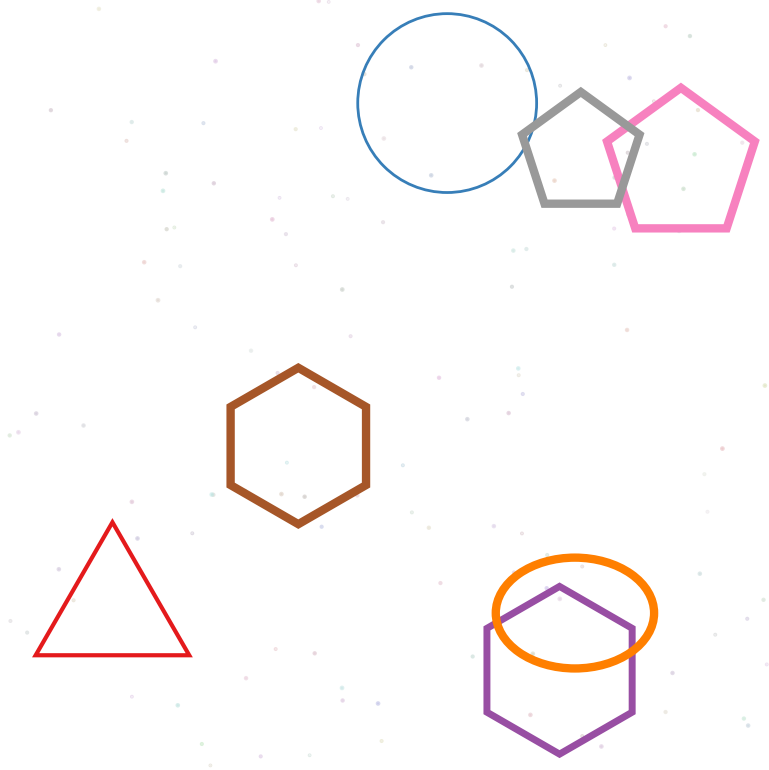[{"shape": "triangle", "thickness": 1.5, "radius": 0.58, "center": [0.146, 0.207]}, {"shape": "circle", "thickness": 1, "radius": 0.58, "center": [0.581, 0.866]}, {"shape": "hexagon", "thickness": 2.5, "radius": 0.54, "center": [0.727, 0.13]}, {"shape": "oval", "thickness": 3, "radius": 0.51, "center": [0.747, 0.204]}, {"shape": "hexagon", "thickness": 3, "radius": 0.51, "center": [0.387, 0.421]}, {"shape": "pentagon", "thickness": 3, "radius": 0.5, "center": [0.884, 0.785]}, {"shape": "pentagon", "thickness": 3, "radius": 0.4, "center": [0.754, 0.8]}]